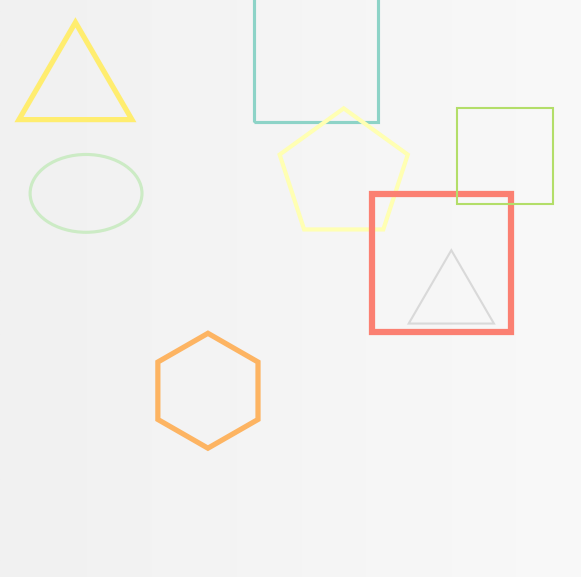[{"shape": "square", "thickness": 1.5, "radius": 0.53, "center": [0.544, 0.896]}, {"shape": "pentagon", "thickness": 2, "radius": 0.58, "center": [0.591, 0.696]}, {"shape": "square", "thickness": 3, "radius": 0.6, "center": [0.759, 0.543]}, {"shape": "hexagon", "thickness": 2.5, "radius": 0.5, "center": [0.358, 0.323]}, {"shape": "square", "thickness": 1, "radius": 0.41, "center": [0.869, 0.728]}, {"shape": "triangle", "thickness": 1, "radius": 0.42, "center": [0.776, 0.481]}, {"shape": "oval", "thickness": 1.5, "radius": 0.48, "center": [0.148, 0.664]}, {"shape": "triangle", "thickness": 2.5, "radius": 0.56, "center": [0.13, 0.848]}]